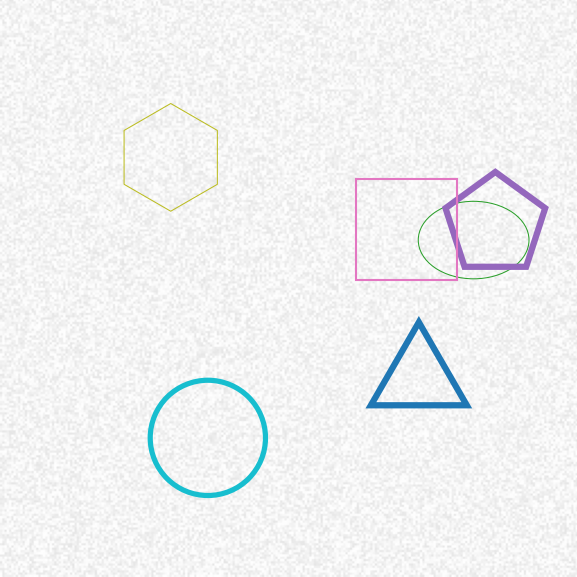[{"shape": "triangle", "thickness": 3, "radius": 0.48, "center": [0.725, 0.345]}, {"shape": "oval", "thickness": 0.5, "radius": 0.48, "center": [0.82, 0.583]}, {"shape": "pentagon", "thickness": 3, "radius": 0.45, "center": [0.858, 0.611]}, {"shape": "square", "thickness": 1, "radius": 0.44, "center": [0.704, 0.602]}, {"shape": "hexagon", "thickness": 0.5, "radius": 0.47, "center": [0.296, 0.727]}, {"shape": "circle", "thickness": 2.5, "radius": 0.5, "center": [0.36, 0.241]}]